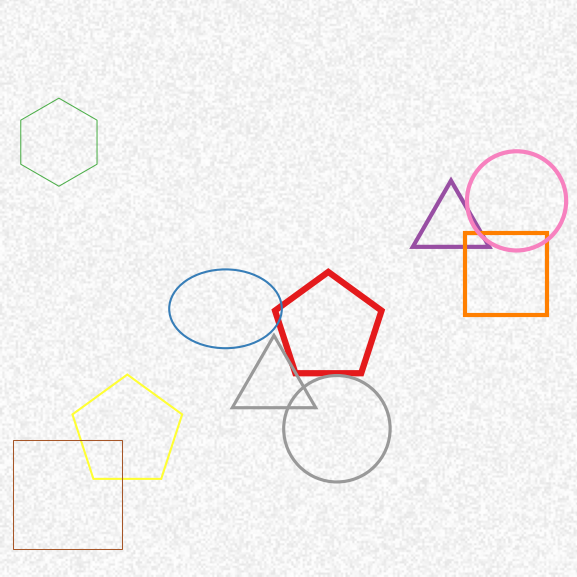[{"shape": "pentagon", "thickness": 3, "radius": 0.48, "center": [0.568, 0.431]}, {"shape": "oval", "thickness": 1, "radius": 0.49, "center": [0.39, 0.464]}, {"shape": "hexagon", "thickness": 0.5, "radius": 0.38, "center": [0.102, 0.753]}, {"shape": "triangle", "thickness": 2, "radius": 0.38, "center": [0.781, 0.61]}, {"shape": "square", "thickness": 2, "radius": 0.36, "center": [0.876, 0.525]}, {"shape": "pentagon", "thickness": 1, "radius": 0.5, "center": [0.22, 0.251]}, {"shape": "square", "thickness": 0.5, "radius": 0.47, "center": [0.117, 0.143]}, {"shape": "circle", "thickness": 2, "radius": 0.43, "center": [0.894, 0.651]}, {"shape": "triangle", "thickness": 1.5, "radius": 0.42, "center": [0.474, 0.335]}, {"shape": "circle", "thickness": 1.5, "radius": 0.46, "center": [0.583, 0.257]}]